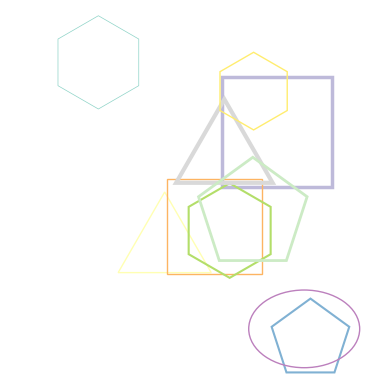[{"shape": "hexagon", "thickness": 0.5, "radius": 0.61, "center": [0.256, 0.838]}, {"shape": "triangle", "thickness": 1, "radius": 0.7, "center": [0.428, 0.362]}, {"shape": "square", "thickness": 2.5, "radius": 0.72, "center": [0.72, 0.657]}, {"shape": "pentagon", "thickness": 1.5, "radius": 0.53, "center": [0.806, 0.118]}, {"shape": "square", "thickness": 1, "radius": 0.62, "center": [0.558, 0.412]}, {"shape": "hexagon", "thickness": 1.5, "radius": 0.61, "center": [0.597, 0.401]}, {"shape": "triangle", "thickness": 3, "radius": 0.72, "center": [0.583, 0.598]}, {"shape": "oval", "thickness": 1, "radius": 0.72, "center": [0.79, 0.146]}, {"shape": "pentagon", "thickness": 2, "radius": 0.74, "center": [0.657, 0.443]}, {"shape": "hexagon", "thickness": 1, "radius": 0.5, "center": [0.659, 0.763]}]